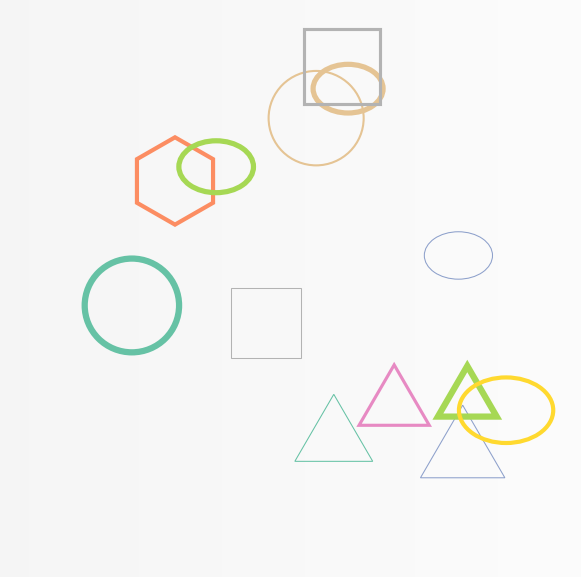[{"shape": "circle", "thickness": 3, "radius": 0.41, "center": [0.227, 0.47]}, {"shape": "triangle", "thickness": 0.5, "radius": 0.39, "center": [0.574, 0.239]}, {"shape": "hexagon", "thickness": 2, "radius": 0.38, "center": [0.301, 0.686]}, {"shape": "oval", "thickness": 0.5, "radius": 0.29, "center": [0.789, 0.557]}, {"shape": "triangle", "thickness": 0.5, "radius": 0.42, "center": [0.796, 0.214]}, {"shape": "triangle", "thickness": 1.5, "radius": 0.35, "center": [0.678, 0.298]}, {"shape": "triangle", "thickness": 3, "radius": 0.29, "center": [0.804, 0.307]}, {"shape": "oval", "thickness": 2.5, "radius": 0.32, "center": [0.372, 0.71]}, {"shape": "oval", "thickness": 2, "radius": 0.41, "center": [0.871, 0.289]}, {"shape": "oval", "thickness": 2.5, "radius": 0.3, "center": [0.599, 0.846]}, {"shape": "circle", "thickness": 1, "radius": 0.41, "center": [0.544, 0.795]}, {"shape": "square", "thickness": 0.5, "radius": 0.3, "center": [0.458, 0.439]}, {"shape": "square", "thickness": 1.5, "radius": 0.33, "center": [0.588, 0.884]}]